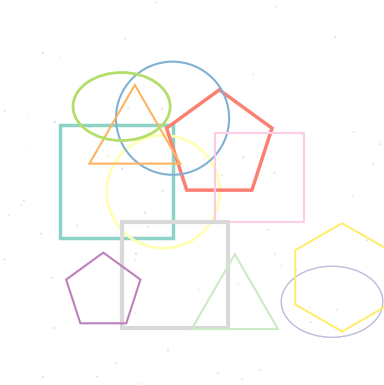[{"shape": "square", "thickness": 2.5, "radius": 0.74, "center": [0.302, 0.529]}, {"shape": "circle", "thickness": 2, "radius": 0.73, "center": [0.424, 0.502]}, {"shape": "oval", "thickness": 1, "radius": 0.66, "center": [0.862, 0.216]}, {"shape": "pentagon", "thickness": 2.5, "radius": 0.72, "center": [0.57, 0.623]}, {"shape": "circle", "thickness": 1.5, "radius": 0.73, "center": [0.448, 0.693]}, {"shape": "triangle", "thickness": 1.5, "radius": 0.68, "center": [0.35, 0.643]}, {"shape": "oval", "thickness": 2, "radius": 0.63, "center": [0.316, 0.723]}, {"shape": "square", "thickness": 1.5, "radius": 0.58, "center": [0.675, 0.54]}, {"shape": "square", "thickness": 3, "radius": 0.69, "center": [0.454, 0.285]}, {"shape": "pentagon", "thickness": 1.5, "radius": 0.51, "center": [0.268, 0.242]}, {"shape": "triangle", "thickness": 1.5, "radius": 0.65, "center": [0.61, 0.21]}, {"shape": "hexagon", "thickness": 1.5, "radius": 0.7, "center": [0.889, 0.28]}]